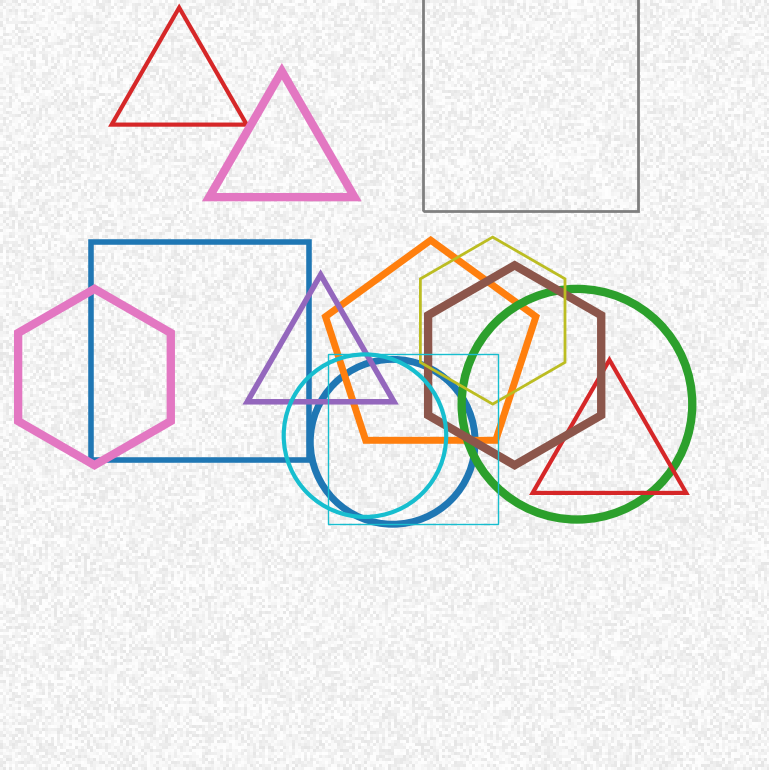[{"shape": "square", "thickness": 2, "radius": 0.71, "center": [0.26, 0.544]}, {"shape": "circle", "thickness": 2.5, "radius": 0.54, "center": [0.51, 0.426]}, {"shape": "pentagon", "thickness": 2.5, "radius": 0.72, "center": [0.559, 0.544]}, {"shape": "circle", "thickness": 3, "radius": 0.75, "center": [0.749, 0.475]}, {"shape": "triangle", "thickness": 1.5, "radius": 0.58, "center": [0.791, 0.417]}, {"shape": "triangle", "thickness": 1.5, "radius": 0.51, "center": [0.233, 0.889]}, {"shape": "triangle", "thickness": 2, "radius": 0.55, "center": [0.416, 0.533]}, {"shape": "hexagon", "thickness": 3, "radius": 0.65, "center": [0.668, 0.526]}, {"shape": "triangle", "thickness": 3, "radius": 0.54, "center": [0.366, 0.798]}, {"shape": "hexagon", "thickness": 3, "radius": 0.57, "center": [0.123, 0.51]}, {"shape": "square", "thickness": 1, "radius": 0.7, "center": [0.689, 0.865]}, {"shape": "hexagon", "thickness": 1, "radius": 0.54, "center": [0.64, 0.584]}, {"shape": "circle", "thickness": 1.5, "radius": 0.53, "center": [0.474, 0.434]}, {"shape": "square", "thickness": 0.5, "radius": 0.55, "center": [0.536, 0.43]}]